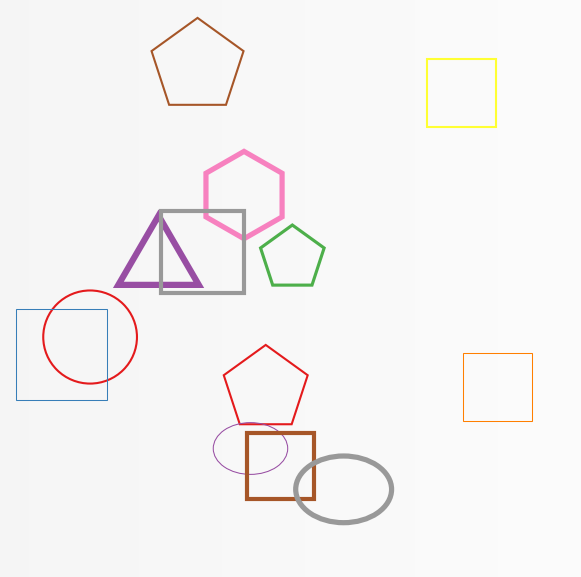[{"shape": "pentagon", "thickness": 1, "radius": 0.38, "center": [0.457, 0.326]}, {"shape": "circle", "thickness": 1, "radius": 0.4, "center": [0.155, 0.416]}, {"shape": "square", "thickness": 0.5, "radius": 0.39, "center": [0.105, 0.386]}, {"shape": "pentagon", "thickness": 1.5, "radius": 0.29, "center": [0.503, 0.552]}, {"shape": "triangle", "thickness": 3, "radius": 0.4, "center": [0.273, 0.546]}, {"shape": "oval", "thickness": 0.5, "radius": 0.32, "center": [0.431, 0.223]}, {"shape": "square", "thickness": 0.5, "radius": 0.3, "center": [0.856, 0.329]}, {"shape": "square", "thickness": 1, "radius": 0.3, "center": [0.794, 0.839]}, {"shape": "pentagon", "thickness": 1, "radius": 0.42, "center": [0.34, 0.885]}, {"shape": "square", "thickness": 2, "radius": 0.29, "center": [0.483, 0.192]}, {"shape": "hexagon", "thickness": 2.5, "radius": 0.38, "center": [0.42, 0.661]}, {"shape": "oval", "thickness": 2.5, "radius": 0.41, "center": [0.591, 0.152]}, {"shape": "square", "thickness": 2, "radius": 0.36, "center": [0.349, 0.563]}]